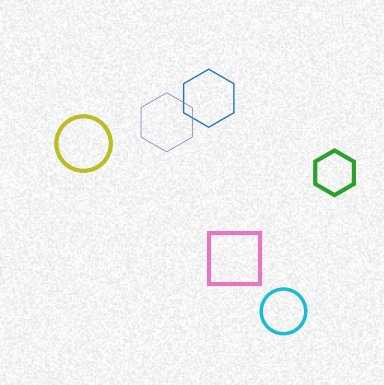[{"shape": "hexagon", "thickness": 1, "radius": 0.38, "center": [0.542, 0.745]}, {"shape": "hexagon", "thickness": 3, "radius": 0.29, "center": [0.869, 0.551]}, {"shape": "hexagon", "thickness": 0.5, "radius": 0.38, "center": [0.433, 0.682]}, {"shape": "square", "thickness": 3, "radius": 0.33, "center": [0.61, 0.329]}, {"shape": "circle", "thickness": 3, "radius": 0.35, "center": [0.217, 0.627]}, {"shape": "circle", "thickness": 2.5, "radius": 0.29, "center": [0.736, 0.191]}]